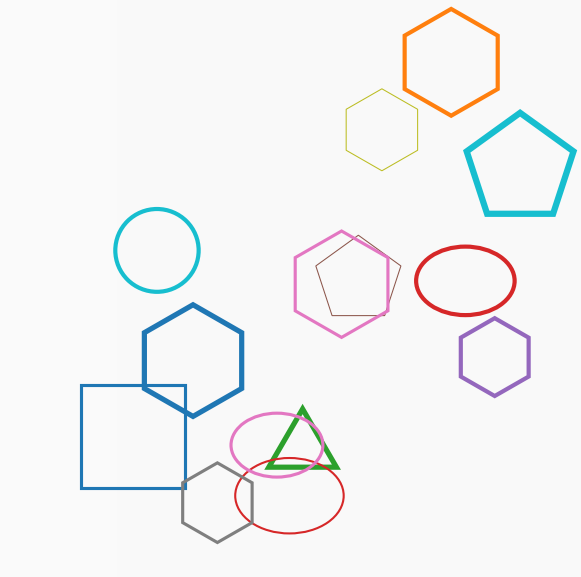[{"shape": "hexagon", "thickness": 2.5, "radius": 0.48, "center": [0.332, 0.375]}, {"shape": "square", "thickness": 1.5, "radius": 0.45, "center": [0.228, 0.243]}, {"shape": "hexagon", "thickness": 2, "radius": 0.46, "center": [0.776, 0.891]}, {"shape": "triangle", "thickness": 2.5, "radius": 0.34, "center": [0.521, 0.224]}, {"shape": "oval", "thickness": 2, "radius": 0.42, "center": [0.801, 0.513]}, {"shape": "oval", "thickness": 1, "radius": 0.47, "center": [0.498, 0.141]}, {"shape": "hexagon", "thickness": 2, "radius": 0.34, "center": [0.851, 0.381]}, {"shape": "pentagon", "thickness": 0.5, "radius": 0.38, "center": [0.617, 0.515]}, {"shape": "oval", "thickness": 1.5, "radius": 0.4, "center": [0.476, 0.228]}, {"shape": "hexagon", "thickness": 1.5, "radius": 0.46, "center": [0.588, 0.507]}, {"shape": "hexagon", "thickness": 1.5, "radius": 0.34, "center": [0.374, 0.129]}, {"shape": "hexagon", "thickness": 0.5, "radius": 0.35, "center": [0.657, 0.774]}, {"shape": "circle", "thickness": 2, "radius": 0.36, "center": [0.27, 0.566]}, {"shape": "pentagon", "thickness": 3, "radius": 0.48, "center": [0.895, 0.707]}]